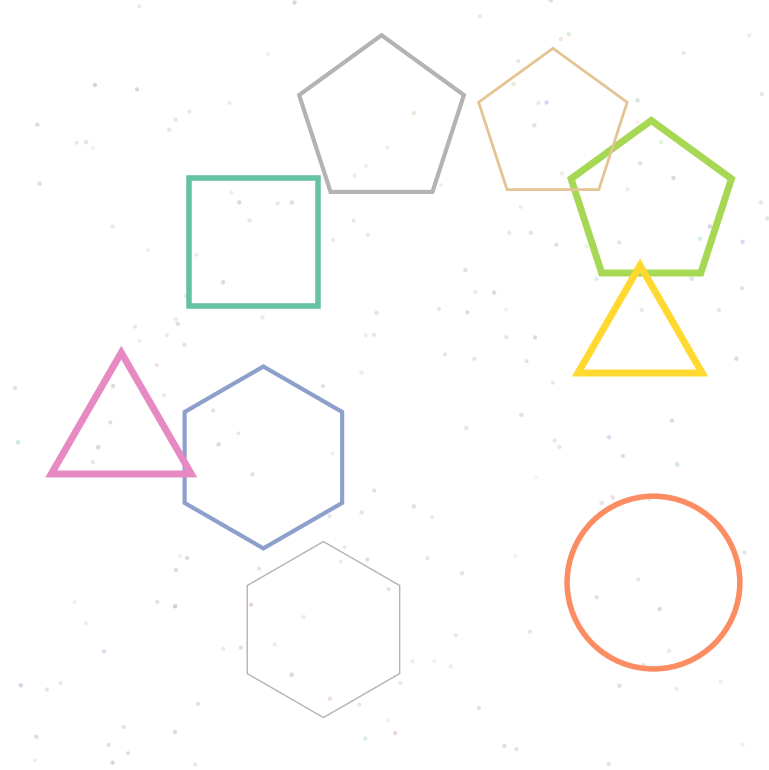[{"shape": "square", "thickness": 2, "radius": 0.42, "center": [0.329, 0.686]}, {"shape": "circle", "thickness": 2, "radius": 0.56, "center": [0.849, 0.243]}, {"shape": "hexagon", "thickness": 1.5, "radius": 0.59, "center": [0.342, 0.406]}, {"shape": "triangle", "thickness": 2.5, "radius": 0.53, "center": [0.157, 0.437]}, {"shape": "pentagon", "thickness": 2.5, "radius": 0.55, "center": [0.846, 0.734]}, {"shape": "triangle", "thickness": 2.5, "radius": 0.47, "center": [0.831, 0.562]}, {"shape": "pentagon", "thickness": 1, "radius": 0.51, "center": [0.718, 0.836]}, {"shape": "hexagon", "thickness": 0.5, "radius": 0.57, "center": [0.42, 0.182]}, {"shape": "pentagon", "thickness": 1.5, "radius": 0.56, "center": [0.495, 0.842]}]